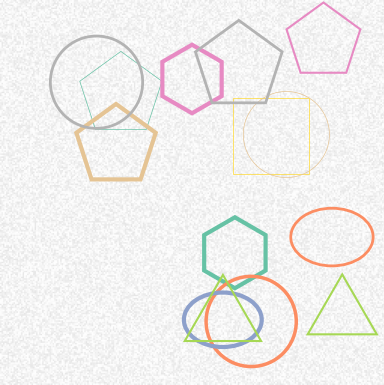[{"shape": "hexagon", "thickness": 3, "radius": 0.46, "center": [0.61, 0.343]}, {"shape": "pentagon", "thickness": 0.5, "radius": 0.56, "center": [0.314, 0.754]}, {"shape": "oval", "thickness": 2, "radius": 0.53, "center": [0.862, 0.384]}, {"shape": "circle", "thickness": 2.5, "radius": 0.59, "center": [0.652, 0.165]}, {"shape": "oval", "thickness": 3, "radius": 0.51, "center": [0.579, 0.169]}, {"shape": "pentagon", "thickness": 1.5, "radius": 0.5, "center": [0.84, 0.893]}, {"shape": "hexagon", "thickness": 3, "radius": 0.44, "center": [0.499, 0.795]}, {"shape": "triangle", "thickness": 1.5, "radius": 0.57, "center": [0.579, 0.171]}, {"shape": "triangle", "thickness": 1.5, "radius": 0.52, "center": [0.889, 0.183]}, {"shape": "square", "thickness": 0.5, "radius": 0.5, "center": [0.703, 0.647]}, {"shape": "pentagon", "thickness": 3, "radius": 0.54, "center": [0.301, 0.622]}, {"shape": "circle", "thickness": 0.5, "radius": 0.56, "center": [0.744, 0.651]}, {"shape": "pentagon", "thickness": 2, "radius": 0.59, "center": [0.62, 0.829]}, {"shape": "circle", "thickness": 2, "radius": 0.6, "center": [0.251, 0.786]}]